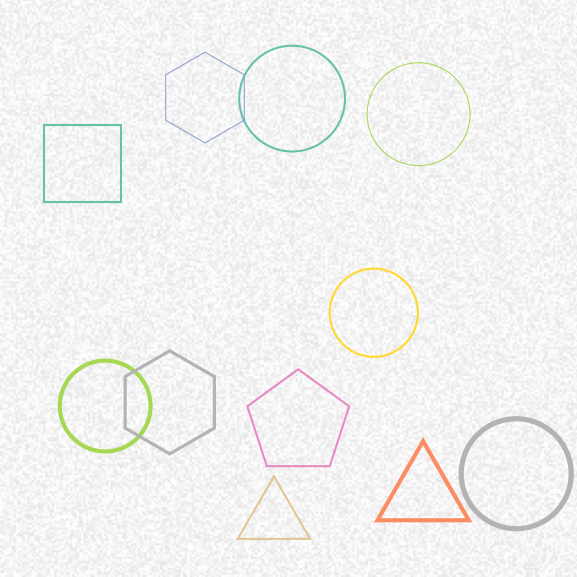[{"shape": "circle", "thickness": 1, "radius": 0.46, "center": [0.506, 0.828]}, {"shape": "square", "thickness": 1, "radius": 0.34, "center": [0.143, 0.716]}, {"shape": "triangle", "thickness": 2, "radius": 0.46, "center": [0.733, 0.144]}, {"shape": "hexagon", "thickness": 0.5, "radius": 0.39, "center": [0.355, 0.83]}, {"shape": "pentagon", "thickness": 1, "radius": 0.46, "center": [0.516, 0.267]}, {"shape": "circle", "thickness": 0.5, "radius": 0.45, "center": [0.725, 0.801]}, {"shape": "circle", "thickness": 2, "radius": 0.39, "center": [0.182, 0.296]}, {"shape": "circle", "thickness": 1, "radius": 0.38, "center": [0.647, 0.458]}, {"shape": "triangle", "thickness": 1, "radius": 0.36, "center": [0.474, 0.102]}, {"shape": "circle", "thickness": 2.5, "radius": 0.48, "center": [0.894, 0.179]}, {"shape": "hexagon", "thickness": 1.5, "radius": 0.45, "center": [0.294, 0.302]}]